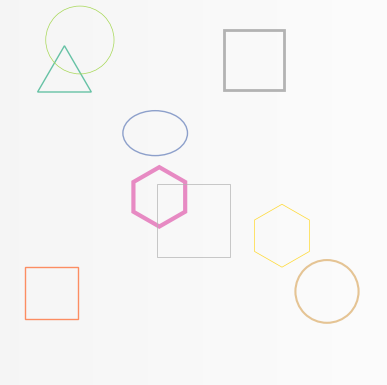[{"shape": "triangle", "thickness": 1, "radius": 0.4, "center": [0.166, 0.801]}, {"shape": "square", "thickness": 1, "radius": 0.34, "center": [0.133, 0.239]}, {"shape": "oval", "thickness": 1, "radius": 0.42, "center": [0.4, 0.654]}, {"shape": "hexagon", "thickness": 3, "radius": 0.39, "center": [0.411, 0.489]}, {"shape": "circle", "thickness": 0.5, "radius": 0.44, "center": [0.206, 0.896]}, {"shape": "hexagon", "thickness": 0.5, "radius": 0.41, "center": [0.728, 0.388]}, {"shape": "circle", "thickness": 1.5, "radius": 0.41, "center": [0.844, 0.243]}, {"shape": "square", "thickness": 0.5, "radius": 0.47, "center": [0.5, 0.427]}, {"shape": "square", "thickness": 2, "radius": 0.39, "center": [0.655, 0.844]}]